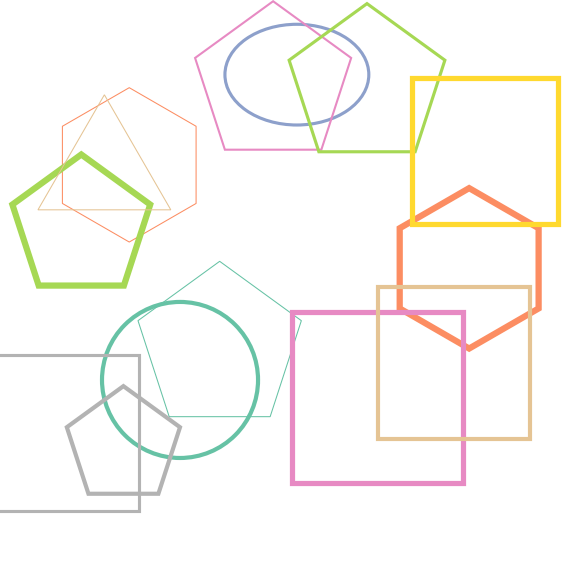[{"shape": "pentagon", "thickness": 0.5, "radius": 0.74, "center": [0.38, 0.398]}, {"shape": "circle", "thickness": 2, "radius": 0.68, "center": [0.312, 0.341]}, {"shape": "hexagon", "thickness": 0.5, "radius": 0.67, "center": [0.224, 0.714]}, {"shape": "hexagon", "thickness": 3, "radius": 0.69, "center": [0.812, 0.534]}, {"shape": "oval", "thickness": 1.5, "radius": 0.62, "center": [0.514, 0.87]}, {"shape": "pentagon", "thickness": 1, "radius": 0.71, "center": [0.473, 0.855]}, {"shape": "square", "thickness": 2.5, "radius": 0.74, "center": [0.654, 0.311]}, {"shape": "pentagon", "thickness": 3, "radius": 0.63, "center": [0.141, 0.606]}, {"shape": "pentagon", "thickness": 1.5, "radius": 0.71, "center": [0.635, 0.851]}, {"shape": "square", "thickness": 2.5, "radius": 0.63, "center": [0.84, 0.738]}, {"shape": "triangle", "thickness": 0.5, "radius": 0.66, "center": [0.181, 0.702]}, {"shape": "square", "thickness": 2, "radius": 0.66, "center": [0.787, 0.371]}, {"shape": "pentagon", "thickness": 2, "radius": 0.52, "center": [0.214, 0.227]}, {"shape": "square", "thickness": 1.5, "radius": 0.67, "center": [0.107, 0.249]}]